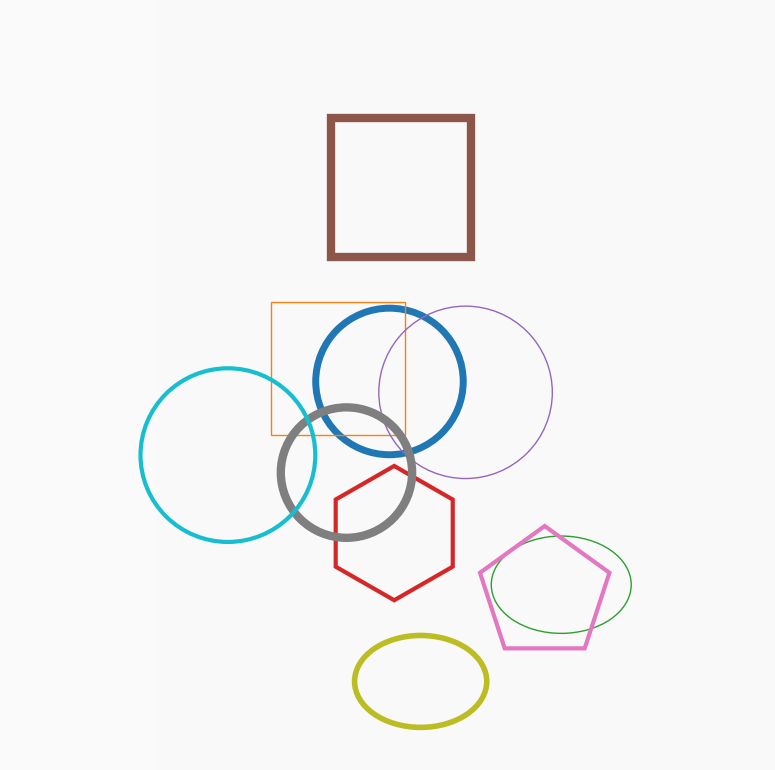[{"shape": "circle", "thickness": 2.5, "radius": 0.48, "center": [0.503, 0.505]}, {"shape": "square", "thickness": 0.5, "radius": 0.43, "center": [0.436, 0.522]}, {"shape": "oval", "thickness": 0.5, "radius": 0.45, "center": [0.724, 0.241]}, {"shape": "hexagon", "thickness": 1.5, "radius": 0.44, "center": [0.509, 0.308]}, {"shape": "circle", "thickness": 0.5, "radius": 0.56, "center": [0.601, 0.49]}, {"shape": "square", "thickness": 3, "radius": 0.45, "center": [0.518, 0.756]}, {"shape": "pentagon", "thickness": 1.5, "radius": 0.44, "center": [0.703, 0.229]}, {"shape": "circle", "thickness": 3, "radius": 0.42, "center": [0.447, 0.386]}, {"shape": "oval", "thickness": 2, "radius": 0.43, "center": [0.543, 0.115]}, {"shape": "circle", "thickness": 1.5, "radius": 0.56, "center": [0.294, 0.409]}]